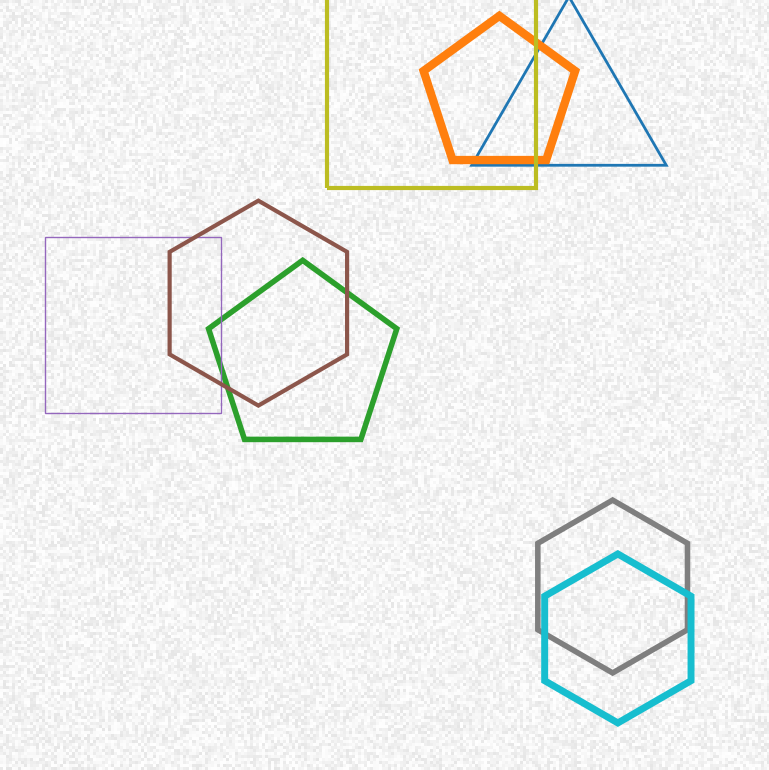[{"shape": "triangle", "thickness": 1, "radius": 0.73, "center": [0.739, 0.858]}, {"shape": "pentagon", "thickness": 3, "radius": 0.52, "center": [0.649, 0.876]}, {"shape": "pentagon", "thickness": 2, "radius": 0.64, "center": [0.393, 0.533]}, {"shape": "square", "thickness": 0.5, "radius": 0.57, "center": [0.173, 0.578]}, {"shape": "hexagon", "thickness": 1.5, "radius": 0.67, "center": [0.336, 0.606]}, {"shape": "hexagon", "thickness": 2, "radius": 0.56, "center": [0.796, 0.238]}, {"shape": "square", "thickness": 1.5, "radius": 0.68, "center": [0.56, 0.891]}, {"shape": "hexagon", "thickness": 2.5, "radius": 0.55, "center": [0.802, 0.171]}]